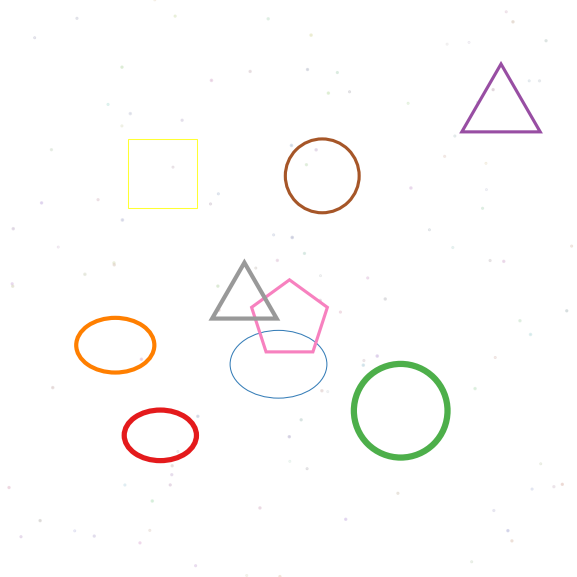[{"shape": "oval", "thickness": 2.5, "radius": 0.31, "center": [0.278, 0.245]}, {"shape": "oval", "thickness": 0.5, "radius": 0.42, "center": [0.482, 0.368]}, {"shape": "circle", "thickness": 3, "radius": 0.41, "center": [0.694, 0.288]}, {"shape": "triangle", "thickness": 1.5, "radius": 0.39, "center": [0.868, 0.81]}, {"shape": "oval", "thickness": 2, "radius": 0.34, "center": [0.2, 0.401]}, {"shape": "square", "thickness": 0.5, "radius": 0.3, "center": [0.282, 0.699]}, {"shape": "circle", "thickness": 1.5, "radius": 0.32, "center": [0.558, 0.695]}, {"shape": "pentagon", "thickness": 1.5, "radius": 0.34, "center": [0.501, 0.446]}, {"shape": "triangle", "thickness": 2, "radius": 0.32, "center": [0.423, 0.48]}]